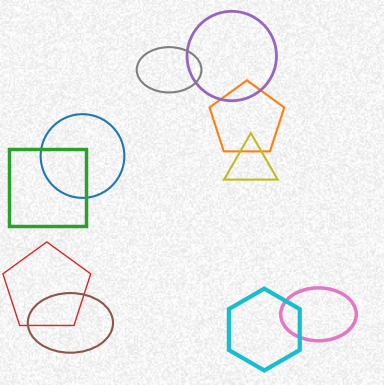[{"shape": "circle", "thickness": 1.5, "radius": 0.54, "center": [0.214, 0.595]}, {"shape": "pentagon", "thickness": 1.5, "radius": 0.51, "center": [0.641, 0.689]}, {"shape": "square", "thickness": 2.5, "radius": 0.5, "center": [0.123, 0.513]}, {"shape": "pentagon", "thickness": 1, "radius": 0.6, "center": [0.122, 0.252]}, {"shape": "circle", "thickness": 2, "radius": 0.58, "center": [0.602, 0.854]}, {"shape": "oval", "thickness": 1.5, "radius": 0.55, "center": [0.183, 0.161]}, {"shape": "oval", "thickness": 2.5, "radius": 0.49, "center": [0.827, 0.184]}, {"shape": "oval", "thickness": 1.5, "radius": 0.42, "center": [0.439, 0.819]}, {"shape": "triangle", "thickness": 1.5, "radius": 0.4, "center": [0.652, 0.574]}, {"shape": "hexagon", "thickness": 3, "radius": 0.53, "center": [0.687, 0.144]}]